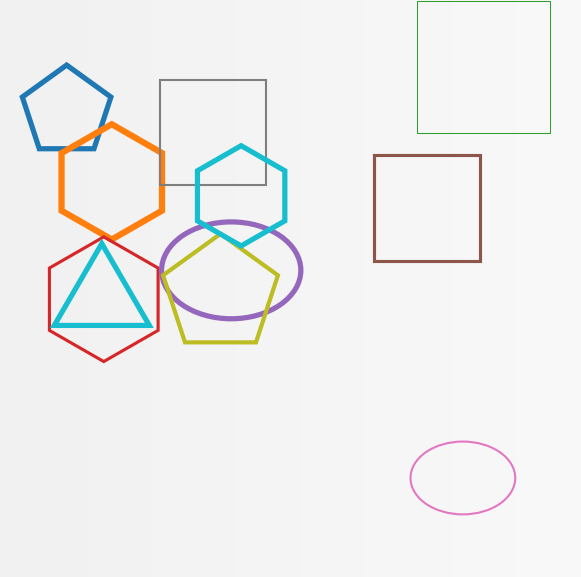[{"shape": "pentagon", "thickness": 2.5, "radius": 0.4, "center": [0.115, 0.806]}, {"shape": "hexagon", "thickness": 3, "radius": 0.5, "center": [0.192, 0.684]}, {"shape": "square", "thickness": 0.5, "radius": 0.57, "center": [0.832, 0.883]}, {"shape": "hexagon", "thickness": 1.5, "radius": 0.54, "center": [0.179, 0.481]}, {"shape": "oval", "thickness": 2.5, "radius": 0.6, "center": [0.398, 0.531]}, {"shape": "square", "thickness": 1.5, "radius": 0.46, "center": [0.735, 0.639]}, {"shape": "oval", "thickness": 1, "radius": 0.45, "center": [0.796, 0.171]}, {"shape": "square", "thickness": 1, "radius": 0.46, "center": [0.367, 0.77]}, {"shape": "pentagon", "thickness": 2, "radius": 0.52, "center": [0.379, 0.49]}, {"shape": "hexagon", "thickness": 2.5, "radius": 0.43, "center": [0.415, 0.66]}, {"shape": "triangle", "thickness": 2.5, "radius": 0.47, "center": [0.175, 0.483]}]